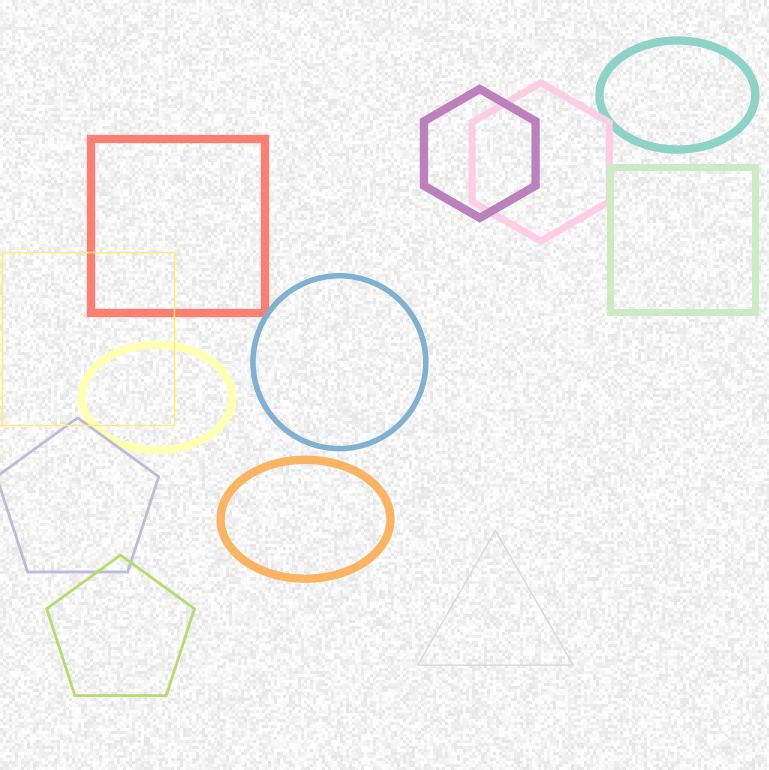[{"shape": "oval", "thickness": 3, "radius": 0.51, "center": [0.88, 0.877]}, {"shape": "oval", "thickness": 3, "radius": 0.49, "center": [0.204, 0.484]}, {"shape": "pentagon", "thickness": 1, "radius": 0.55, "center": [0.101, 0.347]}, {"shape": "square", "thickness": 3, "radius": 0.56, "center": [0.231, 0.706]}, {"shape": "circle", "thickness": 2, "radius": 0.56, "center": [0.441, 0.53]}, {"shape": "oval", "thickness": 3, "radius": 0.55, "center": [0.397, 0.326]}, {"shape": "pentagon", "thickness": 1, "radius": 0.5, "center": [0.157, 0.178]}, {"shape": "hexagon", "thickness": 2.5, "radius": 0.51, "center": [0.702, 0.79]}, {"shape": "triangle", "thickness": 0.5, "radius": 0.58, "center": [0.643, 0.194]}, {"shape": "hexagon", "thickness": 3, "radius": 0.42, "center": [0.623, 0.801]}, {"shape": "square", "thickness": 2.5, "radius": 0.47, "center": [0.886, 0.689]}, {"shape": "square", "thickness": 0.5, "radius": 0.56, "center": [0.114, 0.56]}]